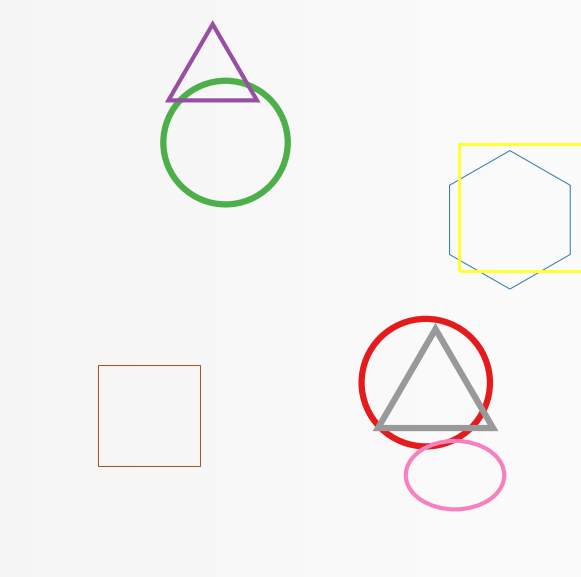[{"shape": "circle", "thickness": 3, "radius": 0.55, "center": [0.732, 0.337]}, {"shape": "hexagon", "thickness": 0.5, "radius": 0.6, "center": [0.877, 0.618]}, {"shape": "circle", "thickness": 3, "radius": 0.54, "center": [0.388, 0.752]}, {"shape": "triangle", "thickness": 2, "radius": 0.44, "center": [0.366, 0.869]}, {"shape": "square", "thickness": 1.5, "radius": 0.55, "center": [0.9, 0.64]}, {"shape": "square", "thickness": 0.5, "radius": 0.44, "center": [0.257, 0.279]}, {"shape": "oval", "thickness": 2, "radius": 0.42, "center": [0.783, 0.176]}, {"shape": "triangle", "thickness": 3, "radius": 0.57, "center": [0.749, 0.315]}]